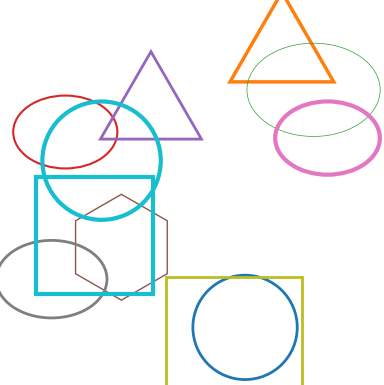[{"shape": "circle", "thickness": 2, "radius": 0.68, "center": [0.637, 0.15]}, {"shape": "triangle", "thickness": 2.5, "radius": 0.78, "center": [0.732, 0.865]}, {"shape": "oval", "thickness": 0.5, "radius": 0.87, "center": [0.814, 0.767]}, {"shape": "oval", "thickness": 1.5, "radius": 0.68, "center": [0.17, 0.657]}, {"shape": "triangle", "thickness": 2, "radius": 0.76, "center": [0.392, 0.714]}, {"shape": "hexagon", "thickness": 1, "radius": 0.69, "center": [0.315, 0.358]}, {"shape": "oval", "thickness": 3, "radius": 0.68, "center": [0.851, 0.641]}, {"shape": "oval", "thickness": 2, "radius": 0.72, "center": [0.134, 0.275]}, {"shape": "square", "thickness": 2, "radius": 0.88, "center": [0.608, 0.105]}, {"shape": "circle", "thickness": 3, "radius": 0.77, "center": [0.264, 0.583]}, {"shape": "square", "thickness": 3, "radius": 0.76, "center": [0.247, 0.388]}]